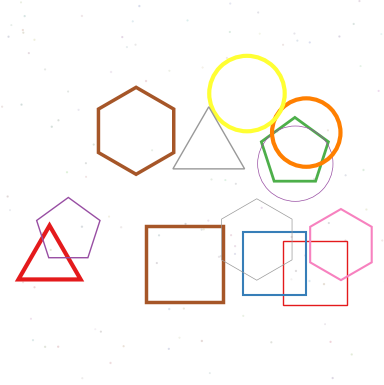[{"shape": "triangle", "thickness": 3, "radius": 0.47, "center": [0.129, 0.321]}, {"shape": "square", "thickness": 1, "radius": 0.42, "center": [0.817, 0.291]}, {"shape": "square", "thickness": 1.5, "radius": 0.41, "center": [0.712, 0.315]}, {"shape": "pentagon", "thickness": 2, "radius": 0.46, "center": [0.766, 0.603]}, {"shape": "pentagon", "thickness": 1, "radius": 0.43, "center": [0.177, 0.401]}, {"shape": "circle", "thickness": 0.5, "radius": 0.49, "center": [0.767, 0.575]}, {"shape": "circle", "thickness": 3, "radius": 0.44, "center": [0.795, 0.656]}, {"shape": "circle", "thickness": 3, "radius": 0.49, "center": [0.641, 0.757]}, {"shape": "square", "thickness": 2.5, "radius": 0.49, "center": [0.479, 0.315]}, {"shape": "hexagon", "thickness": 2.5, "radius": 0.56, "center": [0.353, 0.66]}, {"shape": "hexagon", "thickness": 1.5, "radius": 0.46, "center": [0.886, 0.365]}, {"shape": "triangle", "thickness": 1, "radius": 0.54, "center": [0.542, 0.615]}, {"shape": "hexagon", "thickness": 0.5, "radius": 0.53, "center": [0.667, 0.378]}]